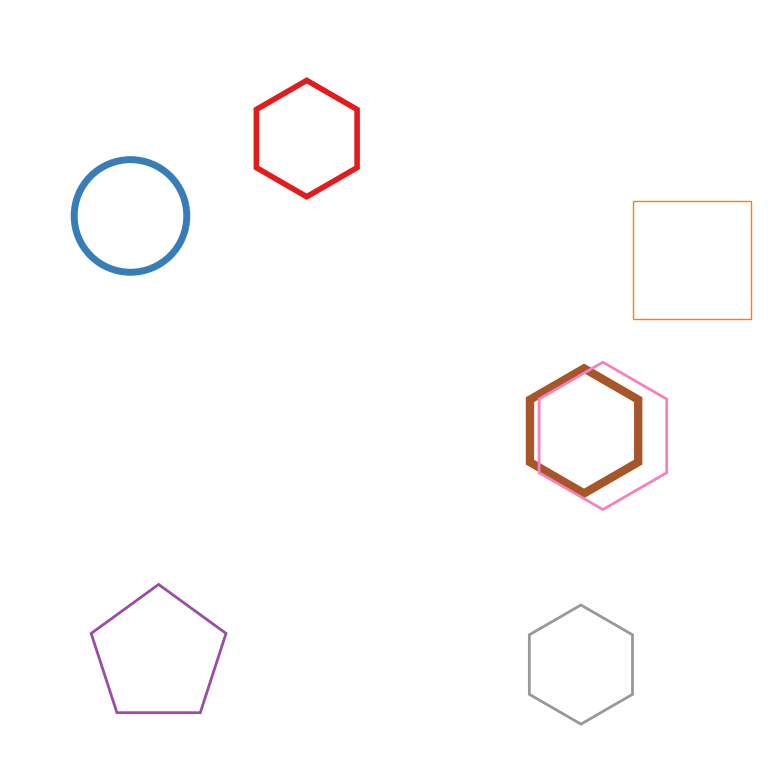[{"shape": "hexagon", "thickness": 2, "radius": 0.38, "center": [0.398, 0.82]}, {"shape": "circle", "thickness": 2.5, "radius": 0.37, "center": [0.169, 0.72]}, {"shape": "pentagon", "thickness": 1, "radius": 0.46, "center": [0.206, 0.149]}, {"shape": "square", "thickness": 0.5, "radius": 0.39, "center": [0.899, 0.662]}, {"shape": "hexagon", "thickness": 3, "radius": 0.41, "center": [0.759, 0.44]}, {"shape": "hexagon", "thickness": 1, "radius": 0.48, "center": [0.783, 0.434]}, {"shape": "hexagon", "thickness": 1, "radius": 0.39, "center": [0.754, 0.137]}]